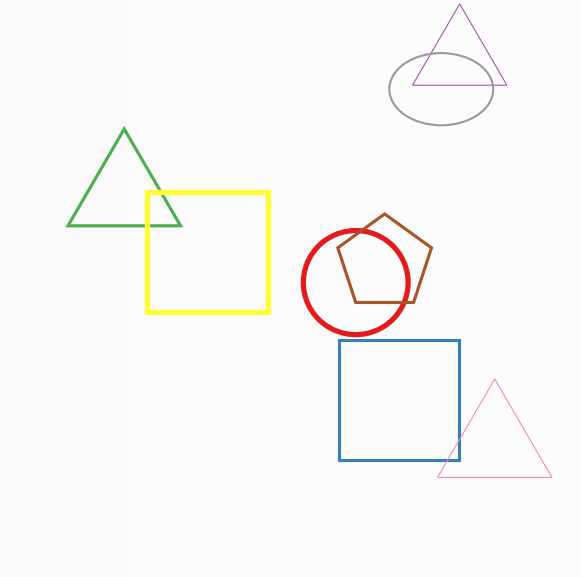[{"shape": "circle", "thickness": 2.5, "radius": 0.45, "center": [0.612, 0.51]}, {"shape": "square", "thickness": 1.5, "radius": 0.52, "center": [0.687, 0.307]}, {"shape": "triangle", "thickness": 1.5, "radius": 0.56, "center": [0.214, 0.664]}, {"shape": "triangle", "thickness": 0.5, "radius": 0.47, "center": [0.791, 0.899]}, {"shape": "square", "thickness": 2.5, "radius": 0.52, "center": [0.357, 0.562]}, {"shape": "pentagon", "thickness": 1.5, "radius": 0.42, "center": [0.662, 0.544]}, {"shape": "triangle", "thickness": 0.5, "radius": 0.57, "center": [0.851, 0.229]}, {"shape": "oval", "thickness": 1, "radius": 0.45, "center": [0.759, 0.845]}]